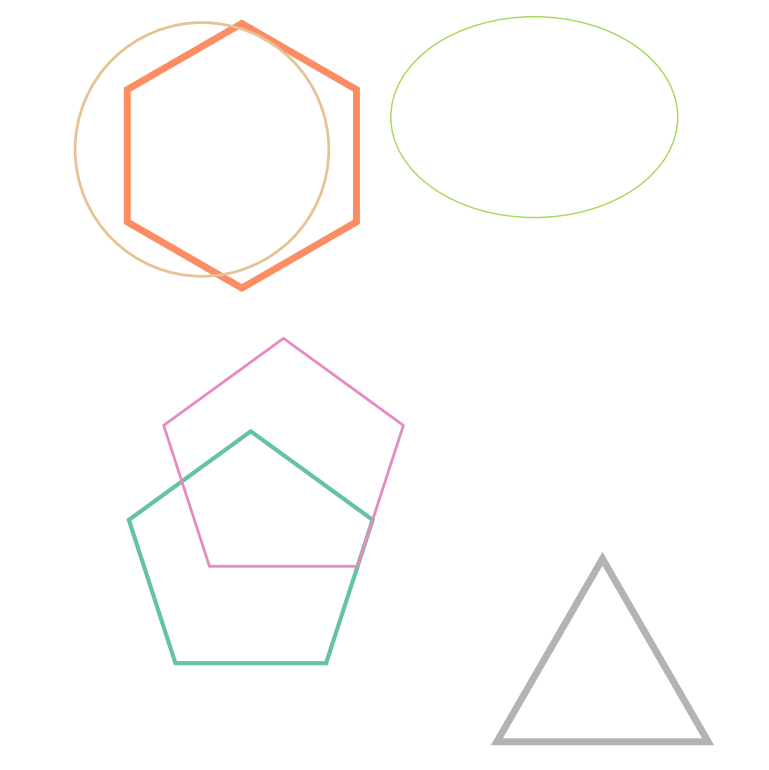[{"shape": "pentagon", "thickness": 1.5, "radius": 0.83, "center": [0.326, 0.273]}, {"shape": "hexagon", "thickness": 2.5, "radius": 0.86, "center": [0.314, 0.798]}, {"shape": "pentagon", "thickness": 1, "radius": 0.82, "center": [0.368, 0.397]}, {"shape": "oval", "thickness": 0.5, "radius": 0.93, "center": [0.694, 0.848]}, {"shape": "circle", "thickness": 1, "radius": 0.82, "center": [0.262, 0.806]}, {"shape": "triangle", "thickness": 2.5, "radius": 0.79, "center": [0.782, 0.116]}]